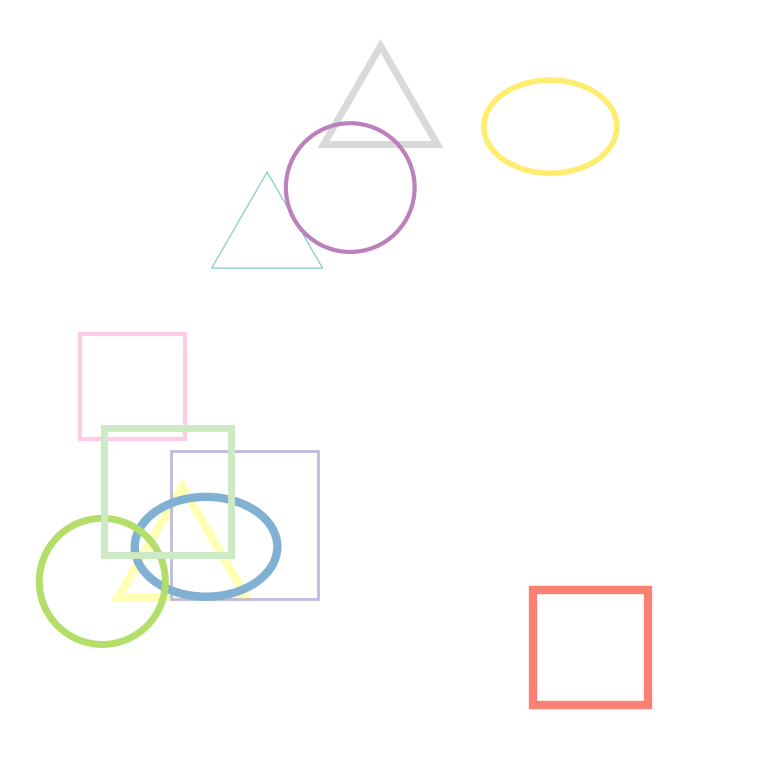[{"shape": "triangle", "thickness": 0.5, "radius": 0.42, "center": [0.347, 0.693]}, {"shape": "triangle", "thickness": 3, "radius": 0.48, "center": [0.237, 0.272]}, {"shape": "square", "thickness": 1, "radius": 0.48, "center": [0.317, 0.318]}, {"shape": "square", "thickness": 3, "radius": 0.37, "center": [0.767, 0.159]}, {"shape": "oval", "thickness": 3, "radius": 0.46, "center": [0.268, 0.29]}, {"shape": "circle", "thickness": 2.5, "radius": 0.41, "center": [0.133, 0.245]}, {"shape": "square", "thickness": 1.5, "radius": 0.34, "center": [0.172, 0.498]}, {"shape": "triangle", "thickness": 2.5, "radius": 0.43, "center": [0.494, 0.855]}, {"shape": "circle", "thickness": 1.5, "radius": 0.42, "center": [0.455, 0.756]}, {"shape": "square", "thickness": 2.5, "radius": 0.41, "center": [0.218, 0.362]}, {"shape": "oval", "thickness": 2, "radius": 0.43, "center": [0.715, 0.836]}]